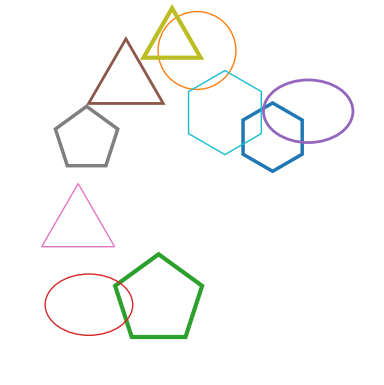[{"shape": "hexagon", "thickness": 2.5, "radius": 0.44, "center": [0.708, 0.644]}, {"shape": "circle", "thickness": 1, "radius": 0.51, "center": [0.512, 0.869]}, {"shape": "pentagon", "thickness": 3, "radius": 0.59, "center": [0.412, 0.221]}, {"shape": "oval", "thickness": 1, "radius": 0.57, "center": [0.231, 0.209]}, {"shape": "oval", "thickness": 2, "radius": 0.58, "center": [0.801, 0.711]}, {"shape": "triangle", "thickness": 2, "radius": 0.56, "center": [0.327, 0.787]}, {"shape": "triangle", "thickness": 1, "radius": 0.55, "center": [0.203, 0.414]}, {"shape": "pentagon", "thickness": 2.5, "radius": 0.43, "center": [0.225, 0.639]}, {"shape": "triangle", "thickness": 3, "radius": 0.43, "center": [0.447, 0.893]}, {"shape": "hexagon", "thickness": 1, "radius": 0.55, "center": [0.584, 0.708]}]